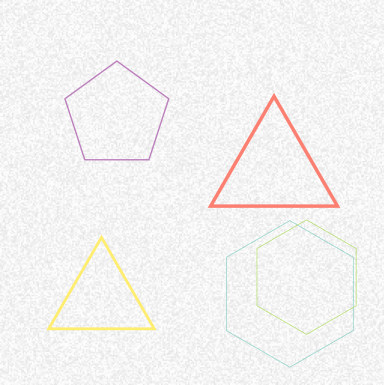[{"shape": "hexagon", "thickness": 0.5, "radius": 0.95, "center": [0.753, 0.237]}, {"shape": "triangle", "thickness": 2.5, "radius": 0.95, "center": [0.712, 0.56]}, {"shape": "hexagon", "thickness": 0.5, "radius": 0.74, "center": [0.796, 0.28]}, {"shape": "pentagon", "thickness": 1, "radius": 0.71, "center": [0.303, 0.7]}, {"shape": "triangle", "thickness": 2, "radius": 0.79, "center": [0.264, 0.225]}]